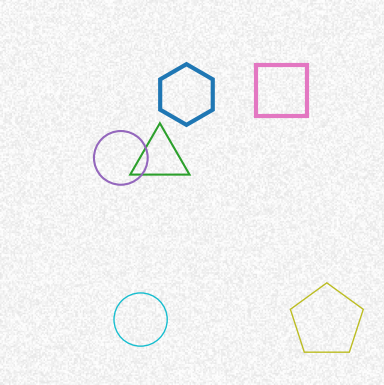[{"shape": "hexagon", "thickness": 3, "radius": 0.39, "center": [0.484, 0.754]}, {"shape": "triangle", "thickness": 1.5, "radius": 0.44, "center": [0.415, 0.591]}, {"shape": "circle", "thickness": 1.5, "radius": 0.35, "center": [0.314, 0.59]}, {"shape": "square", "thickness": 3, "radius": 0.33, "center": [0.731, 0.765]}, {"shape": "pentagon", "thickness": 1, "radius": 0.5, "center": [0.849, 0.166]}, {"shape": "circle", "thickness": 1, "radius": 0.35, "center": [0.365, 0.17]}]